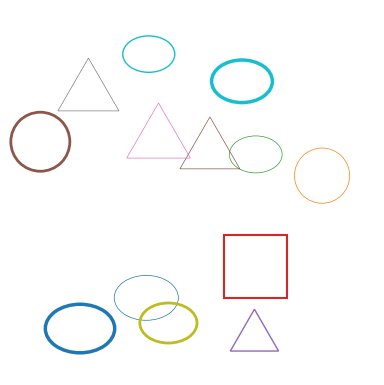[{"shape": "oval", "thickness": 2.5, "radius": 0.45, "center": [0.208, 0.147]}, {"shape": "oval", "thickness": 0.5, "radius": 0.42, "center": [0.38, 0.226]}, {"shape": "circle", "thickness": 0.5, "radius": 0.36, "center": [0.837, 0.544]}, {"shape": "oval", "thickness": 0.5, "radius": 0.34, "center": [0.664, 0.599]}, {"shape": "square", "thickness": 1.5, "radius": 0.41, "center": [0.664, 0.308]}, {"shape": "triangle", "thickness": 1, "radius": 0.36, "center": [0.661, 0.124]}, {"shape": "circle", "thickness": 2, "radius": 0.38, "center": [0.105, 0.632]}, {"shape": "triangle", "thickness": 0.5, "radius": 0.45, "center": [0.545, 0.606]}, {"shape": "triangle", "thickness": 0.5, "radius": 0.48, "center": [0.412, 0.637]}, {"shape": "triangle", "thickness": 0.5, "radius": 0.46, "center": [0.23, 0.758]}, {"shape": "oval", "thickness": 2, "radius": 0.37, "center": [0.437, 0.161]}, {"shape": "oval", "thickness": 2.5, "radius": 0.39, "center": [0.629, 0.789]}, {"shape": "oval", "thickness": 1, "radius": 0.34, "center": [0.386, 0.859]}]